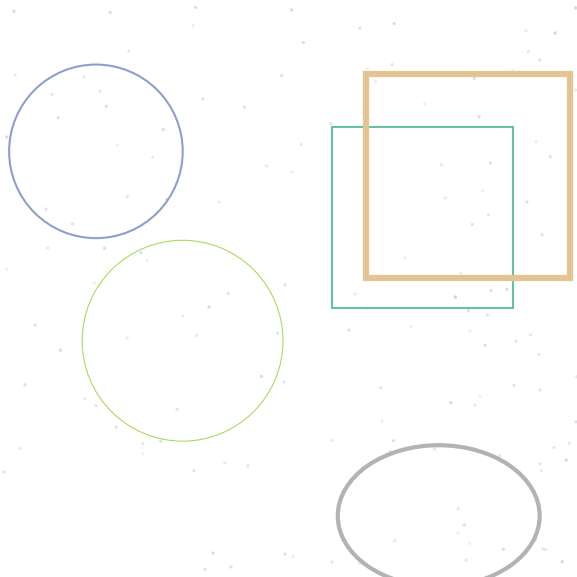[{"shape": "square", "thickness": 1, "radius": 0.78, "center": [0.732, 0.622]}, {"shape": "circle", "thickness": 1, "radius": 0.75, "center": [0.166, 0.737]}, {"shape": "circle", "thickness": 0.5, "radius": 0.87, "center": [0.316, 0.409]}, {"shape": "square", "thickness": 3, "radius": 0.88, "center": [0.81, 0.694]}, {"shape": "oval", "thickness": 2, "radius": 0.87, "center": [0.76, 0.106]}]